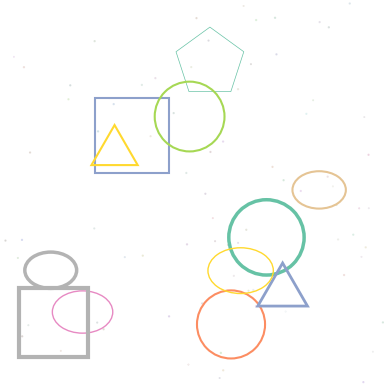[{"shape": "pentagon", "thickness": 0.5, "radius": 0.46, "center": [0.545, 0.837]}, {"shape": "circle", "thickness": 2.5, "radius": 0.49, "center": [0.692, 0.383]}, {"shape": "circle", "thickness": 1.5, "radius": 0.44, "center": [0.6, 0.157]}, {"shape": "triangle", "thickness": 2, "radius": 0.37, "center": [0.734, 0.242]}, {"shape": "square", "thickness": 1.5, "radius": 0.48, "center": [0.343, 0.648]}, {"shape": "oval", "thickness": 1, "radius": 0.39, "center": [0.214, 0.19]}, {"shape": "circle", "thickness": 1.5, "radius": 0.45, "center": [0.492, 0.697]}, {"shape": "oval", "thickness": 1, "radius": 0.42, "center": [0.625, 0.297]}, {"shape": "triangle", "thickness": 1.5, "radius": 0.35, "center": [0.298, 0.606]}, {"shape": "oval", "thickness": 1.5, "radius": 0.35, "center": [0.829, 0.507]}, {"shape": "square", "thickness": 3, "radius": 0.45, "center": [0.14, 0.162]}, {"shape": "oval", "thickness": 2.5, "radius": 0.34, "center": [0.132, 0.298]}]